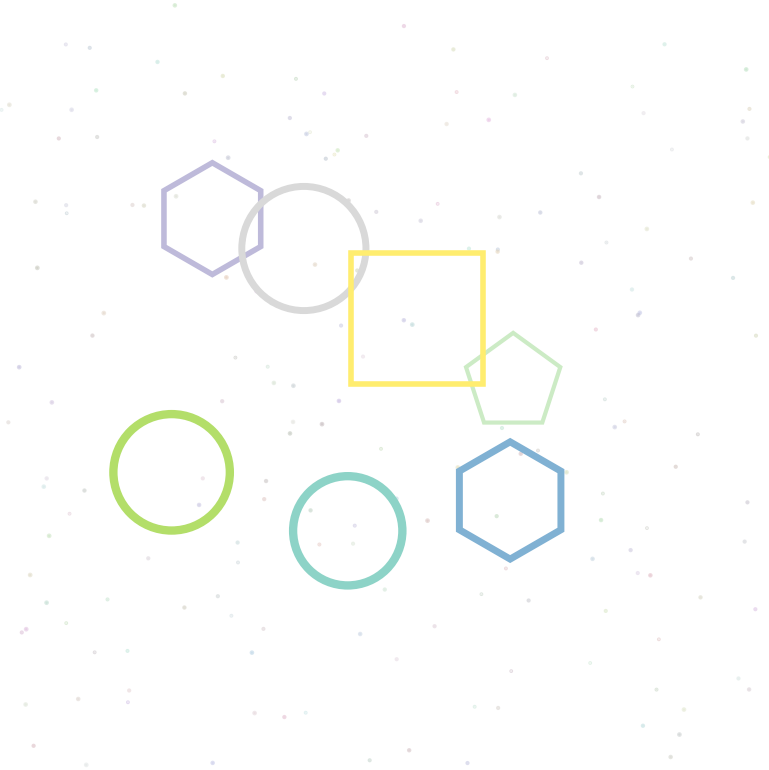[{"shape": "circle", "thickness": 3, "radius": 0.35, "center": [0.452, 0.311]}, {"shape": "hexagon", "thickness": 2, "radius": 0.36, "center": [0.276, 0.716]}, {"shape": "hexagon", "thickness": 2.5, "radius": 0.38, "center": [0.663, 0.35]}, {"shape": "circle", "thickness": 3, "radius": 0.38, "center": [0.223, 0.387]}, {"shape": "circle", "thickness": 2.5, "radius": 0.4, "center": [0.395, 0.677]}, {"shape": "pentagon", "thickness": 1.5, "radius": 0.32, "center": [0.666, 0.503]}, {"shape": "square", "thickness": 2, "radius": 0.43, "center": [0.541, 0.586]}]